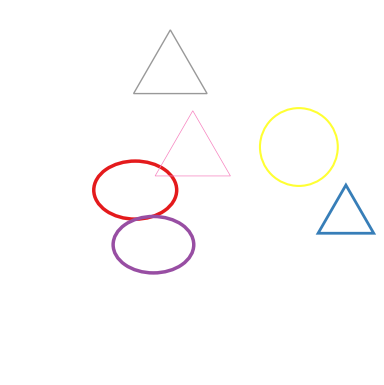[{"shape": "oval", "thickness": 2.5, "radius": 0.54, "center": [0.351, 0.506]}, {"shape": "triangle", "thickness": 2, "radius": 0.42, "center": [0.898, 0.436]}, {"shape": "oval", "thickness": 2.5, "radius": 0.52, "center": [0.399, 0.364]}, {"shape": "circle", "thickness": 1.5, "radius": 0.51, "center": [0.776, 0.618]}, {"shape": "triangle", "thickness": 0.5, "radius": 0.56, "center": [0.501, 0.599]}, {"shape": "triangle", "thickness": 1, "radius": 0.55, "center": [0.442, 0.812]}]